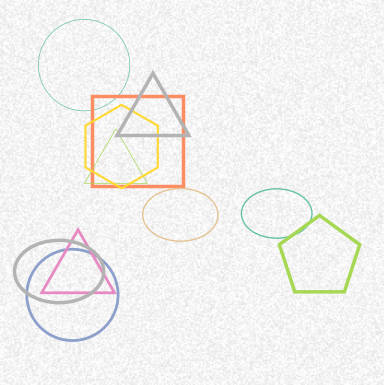[{"shape": "oval", "thickness": 1, "radius": 0.46, "center": [0.719, 0.445]}, {"shape": "circle", "thickness": 0.5, "radius": 0.59, "center": [0.218, 0.831]}, {"shape": "square", "thickness": 2.5, "radius": 0.59, "center": [0.357, 0.634]}, {"shape": "circle", "thickness": 2, "radius": 0.59, "center": [0.188, 0.234]}, {"shape": "triangle", "thickness": 2, "radius": 0.55, "center": [0.203, 0.294]}, {"shape": "triangle", "thickness": 0.5, "radius": 0.47, "center": [0.301, 0.571]}, {"shape": "pentagon", "thickness": 2.5, "radius": 0.55, "center": [0.83, 0.331]}, {"shape": "hexagon", "thickness": 1.5, "radius": 0.54, "center": [0.316, 0.619]}, {"shape": "oval", "thickness": 1, "radius": 0.49, "center": [0.468, 0.442]}, {"shape": "triangle", "thickness": 2.5, "radius": 0.54, "center": [0.397, 0.702]}, {"shape": "oval", "thickness": 2.5, "radius": 0.58, "center": [0.154, 0.295]}]